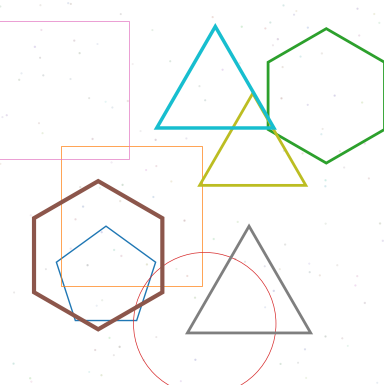[{"shape": "pentagon", "thickness": 1, "radius": 0.68, "center": [0.275, 0.277]}, {"shape": "square", "thickness": 0.5, "radius": 0.91, "center": [0.342, 0.438]}, {"shape": "hexagon", "thickness": 2, "radius": 0.87, "center": [0.847, 0.751]}, {"shape": "circle", "thickness": 0.5, "radius": 0.93, "center": [0.532, 0.159]}, {"shape": "hexagon", "thickness": 3, "radius": 0.96, "center": [0.255, 0.337]}, {"shape": "square", "thickness": 0.5, "radius": 0.9, "center": [0.155, 0.766]}, {"shape": "triangle", "thickness": 2, "radius": 0.92, "center": [0.647, 0.228]}, {"shape": "triangle", "thickness": 2, "radius": 0.8, "center": [0.656, 0.598]}, {"shape": "triangle", "thickness": 2.5, "radius": 0.88, "center": [0.559, 0.755]}]